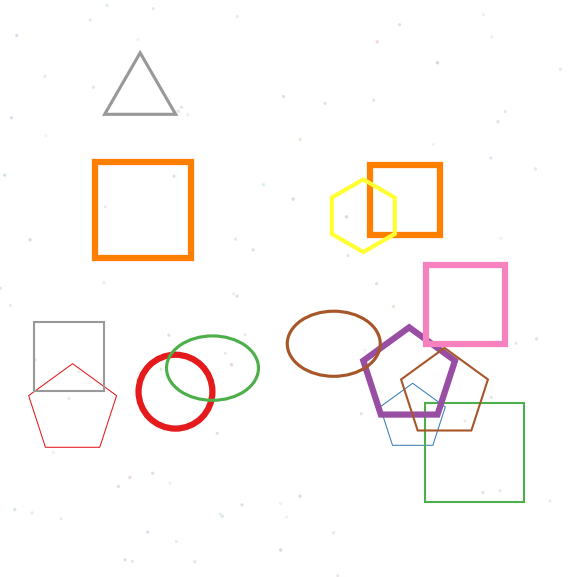[{"shape": "circle", "thickness": 3, "radius": 0.32, "center": [0.304, 0.321]}, {"shape": "pentagon", "thickness": 0.5, "radius": 0.4, "center": [0.126, 0.289]}, {"shape": "pentagon", "thickness": 0.5, "radius": 0.3, "center": [0.715, 0.276]}, {"shape": "oval", "thickness": 1.5, "radius": 0.4, "center": [0.368, 0.362]}, {"shape": "square", "thickness": 1, "radius": 0.43, "center": [0.821, 0.215]}, {"shape": "pentagon", "thickness": 3, "radius": 0.42, "center": [0.709, 0.349]}, {"shape": "square", "thickness": 3, "radius": 0.41, "center": [0.247, 0.635]}, {"shape": "square", "thickness": 3, "radius": 0.3, "center": [0.701, 0.653]}, {"shape": "hexagon", "thickness": 2, "radius": 0.31, "center": [0.629, 0.626]}, {"shape": "oval", "thickness": 1.5, "radius": 0.4, "center": [0.578, 0.404]}, {"shape": "pentagon", "thickness": 1, "radius": 0.4, "center": [0.77, 0.318]}, {"shape": "square", "thickness": 3, "radius": 0.34, "center": [0.806, 0.472]}, {"shape": "square", "thickness": 1, "radius": 0.3, "center": [0.119, 0.381]}, {"shape": "triangle", "thickness": 1.5, "radius": 0.36, "center": [0.243, 0.837]}]